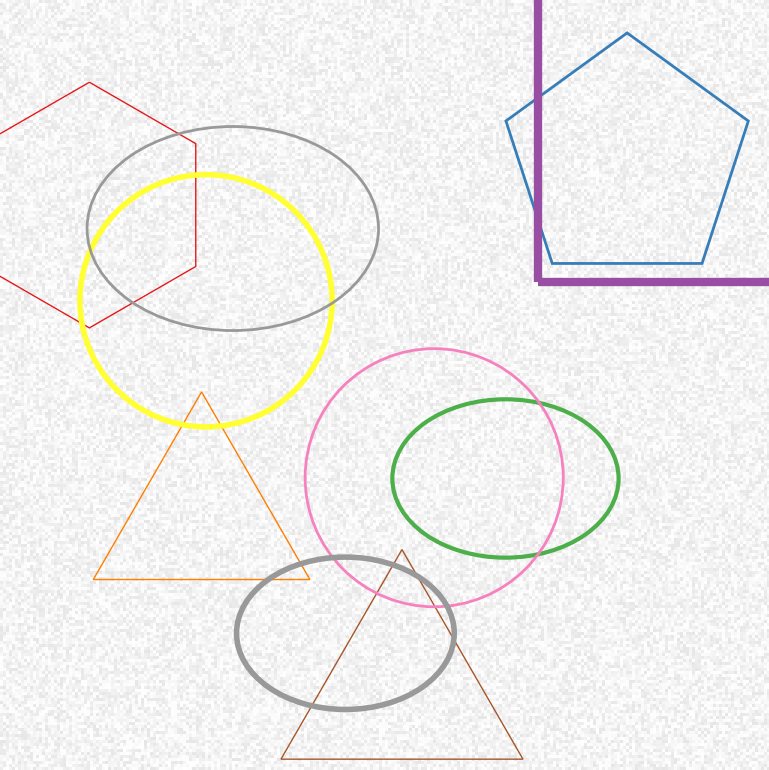[{"shape": "hexagon", "thickness": 0.5, "radius": 0.8, "center": [0.116, 0.734]}, {"shape": "pentagon", "thickness": 1, "radius": 0.83, "center": [0.814, 0.792]}, {"shape": "oval", "thickness": 1.5, "radius": 0.73, "center": [0.656, 0.379]}, {"shape": "square", "thickness": 3, "radius": 0.94, "center": [0.887, 0.823]}, {"shape": "triangle", "thickness": 0.5, "radius": 0.81, "center": [0.262, 0.329]}, {"shape": "circle", "thickness": 2, "radius": 0.82, "center": [0.268, 0.609]}, {"shape": "triangle", "thickness": 0.5, "radius": 0.91, "center": [0.522, 0.105]}, {"shape": "circle", "thickness": 1, "radius": 0.84, "center": [0.564, 0.38]}, {"shape": "oval", "thickness": 1, "radius": 0.95, "center": [0.302, 0.703]}, {"shape": "oval", "thickness": 2, "radius": 0.71, "center": [0.449, 0.178]}]